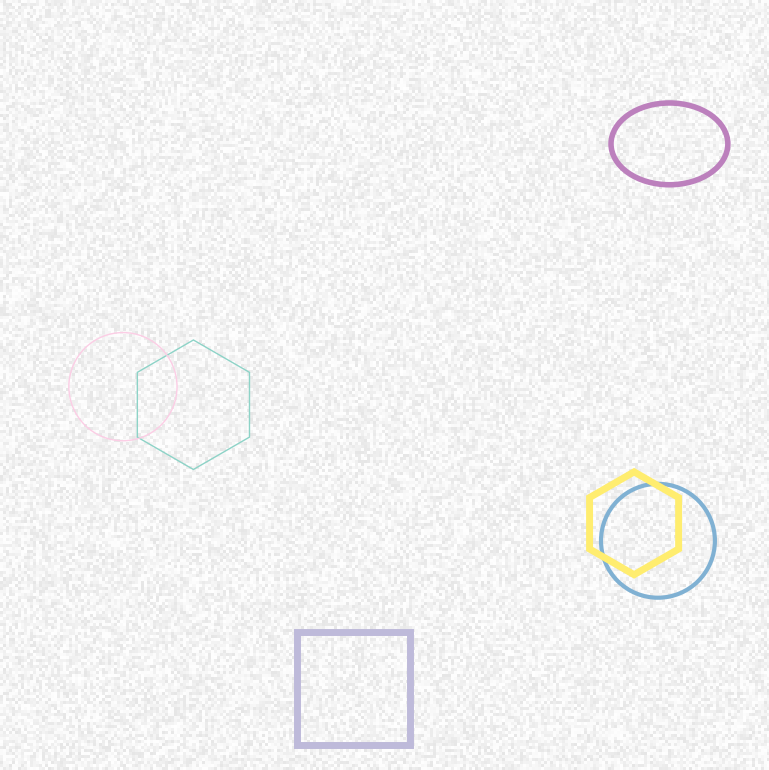[{"shape": "hexagon", "thickness": 0.5, "radius": 0.42, "center": [0.251, 0.474]}, {"shape": "square", "thickness": 2.5, "radius": 0.37, "center": [0.459, 0.106]}, {"shape": "circle", "thickness": 1.5, "radius": 0.37, "center": [0.854, 0.298]}, {"shape": "circle", "thickness": 0.5, "radius": 0.35, "center": [0.16, 0.498]}, {"shape": "oval", "thickness": 2, "radius": 0.38, "center": [0.869, 0.813]}, {"shape": "hexagon", "thickness": 2.5, "radius": 0.33, "center": [0.824, 0.32]}]